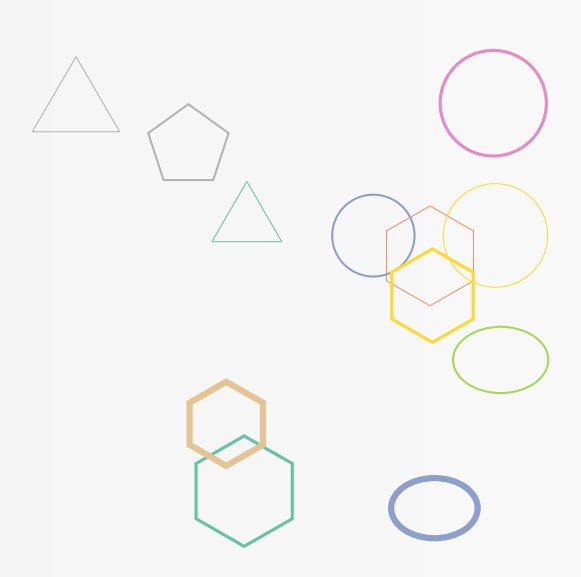[{"shape": "triangle", "thickness": 0.5, "radius": 0.35, "center": [0.425, 0.615]}, {"shape": "hexagon", "thickness": 1.5, "radius": 0.48, "center": [0.42, 0.149]}, {"shape": "hexagon", "thickness": 0.5, "radius": 0.43, "center": [0.74, 0.556]}, {"shape": "oval", "thickness": 3, "radius": 0.37, "center": [0.747, 0.119]}, {"shape": "circle", "thickness": 1, "radius": 0.35, "center": [0.642, 0.591]}, {"shape": "circle", "thickness": 1.5, "radius": 0.46, "center": [0.849, 0.82]}, {"shape": "oval", "thickness": 1, "radius": 0.41, "center": [0.861, 0.376]}, {"shape": "circle", "thickness": 0.5, "radius": 0.45, "center": [0.852, 0.592]}, {"shape": "hexagon", "thickness": 1.5, "radius": 0.4, "center": [0.744, 0.487]}, {"shape": "hexagon", "thickness": 3, "radius": 0.36, "center": [0.389, 0.265]}, {"shape": "pentagon", "thickness": 1, "radius": 0.36, "center": [0.324, 0.746]}, {"shape": "triangle", "thickness": 0.5, "radius": 0.43, "center": [0.131, 0.814]}]